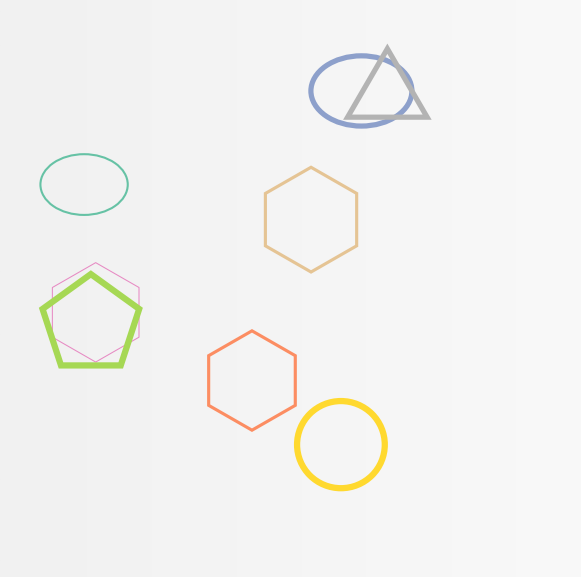[{"shape": "oval", "thickness": 1, "radius": 0.38, "center": [0.145, 0.68]}, {"shape": "hexagon", "thickness": 1.5, "radius": 0.43, "center": [0.434, 0.34]}, {"shape": "oval", "thickness": 2.5, "radius": 0.43, "center": [0.622, 0.842]}, {"shape": "hexagon", "thickness": 0.5, "radius": 0.43, "center": [0.165, 0.458]}, {"shape": "pentagon", "thickness": 3, "radius": 0.44, "center": [0.156, 0.437]}, {"shape": "circle", "thickness": 3, "radius": 0.38, "center": [0.587, 0.229]}, {"shape": "hexagon", "thickness": 1.5, "radius": 0.45, "center": [0.535, 0.619]}, {"shape": "triangle", "thickness": 2.5, "radius": 0.4, "center": [0.666, 0.836]}]